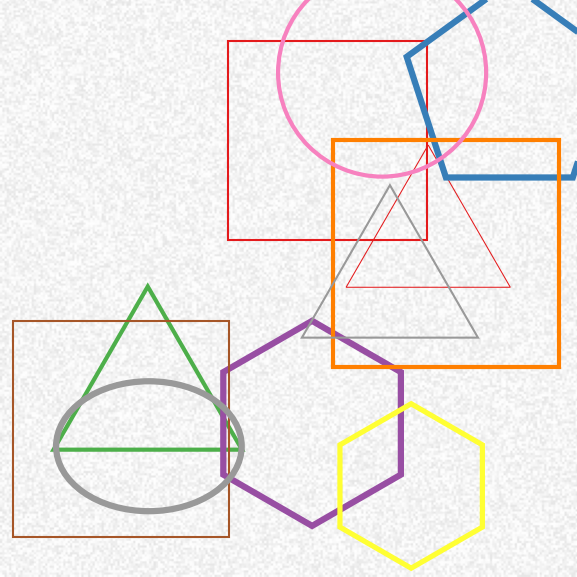[{"shape": "square", "thickness": 1, "radius": 0.86, "center": [0.567, 0.756]}, {"shape": "triangle", "thickness": 0.5, "radius": 0.82, "center": [0.741, 0.584]}, {"shape": "pentagon", "thickness": 3, "radius": 0.93, "center": [0.882, 0.843]}, {"shape": "triangle", "thickness": 2, "radius": 0.94, "center": [0.256, 0.315]}, {"shape": "hexagon", "thickness": 3, "radius": 0.89, "center": [0.54, 0.266]}, {"shape": "square", "thickness": 2, "radius": 0.98, "center": [0.772, 0.56]}, {"shape": "hexagon", "thickness": 2.5, "radius": 0.71, "center": [0.712, 0.158]}, {"shape": "square", "thickness": 1, "radius": 0.93, "center": [0.209, 0.257]}, {"shape": "circle", "thickness": 2, "radius": 0.9, "center": [0.662, 0.873]}, {"shape": "oval", "thickness": 3, "radius": 0.8, "center": [0.258, 0.226]}, {"shape": "triangle", "thickness": 1, "radius": 0.88, "center": [0.675, 0.502]}]